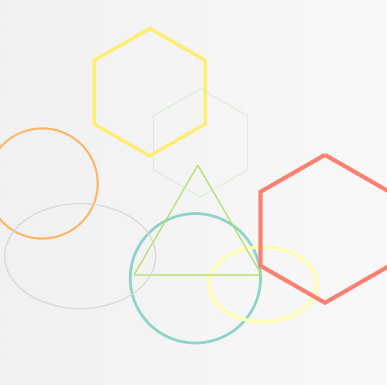[{"shape": "circle", "thickness": 2, "radius": 0.84, "center": [0.504, 0.277]}, {"shape": "oval", "thickness": 2.5, "radius": 0.69, "center": [0.678, 0.262]}, {"shape": "hexagon", "thickness": 3, "radius": 0.96, "center": [0.839, 0.406]}, {"shape": "circle", "thickness": 1.5, "radius": 0.72, "center": [0.109, 0.523]}, {"shape": "triangle", "thickness": 1, "radius": 0.95, "center": [0.511, 0.381]}, {"shape": "oval", "thickness": 1, "radius": 0.97, "center": [0.207, 0.335]}, {"shape": "hexagon", "thickness": 0.5, "radius": 0.7, "center": [0.518, 0.629]}, {"shape": "hexagon", "thickness": 2.5, "radius": 0.83, "center": [0.386, 0.761]}]